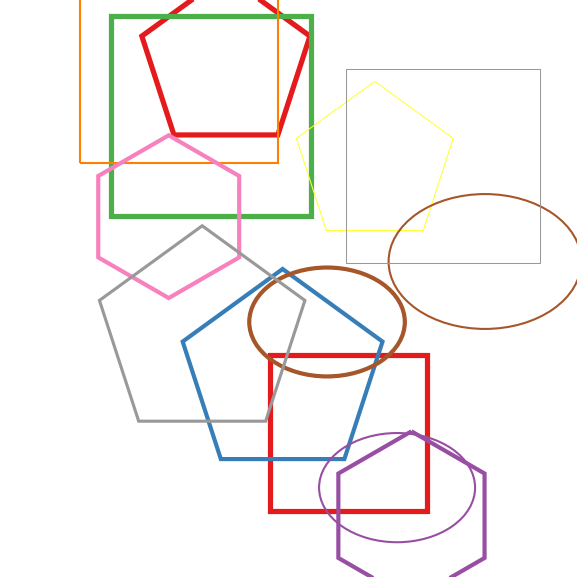[{"shape": "square", "thickness": 2.5, "radius": 0.68, "center": [0.604, 0.249]}, {"shape": "pentagon", "thickness": 2.5, "radius": 0.77, "center": [0.391, 0.889]}, {"shape": "pentagon", "thickness": 2, "radius": 0.91, "center": [0.489, 0.351]}, {"shape": "square", "thickness": 2.5, "radius": 0.87, "center": [0.366, 0.798]}, {"shape": "oval", "thickness": 1, "radius": 0.68, "center": [0.688, 0.155]}, {"shape": "hexagon", "thickness": 2, "radius": 0.73, "center": [0.712, 0.106]}, {"shape": "square", "thickness": 1, "radius": 0.86, "center": [0.31, 0.889]}, {"shape": "pentagon", "thickness": 0.5, "radius": 0.71, "center": [0.649, 0.715]}, {"shape": "oval", "thickness": 1, "radius": 0.83, "center": [0.84, 0.546]}, {"shape": "oval", "thickness": 2, "radius": 0.67, "center": [0.566, 0.442]}, {"shape": "hexagon", "thickness": 2, "radius": 0.7, "center": [0.292, 0.624]}, {"shape": "square", "thickness": 0.5, "radius": 0.84, "center": [0.766, 0.712]}, {"shape": "pentagon", "thickness": 1.5, "radius": 0.94, "center": [0.35, 0.421]}]